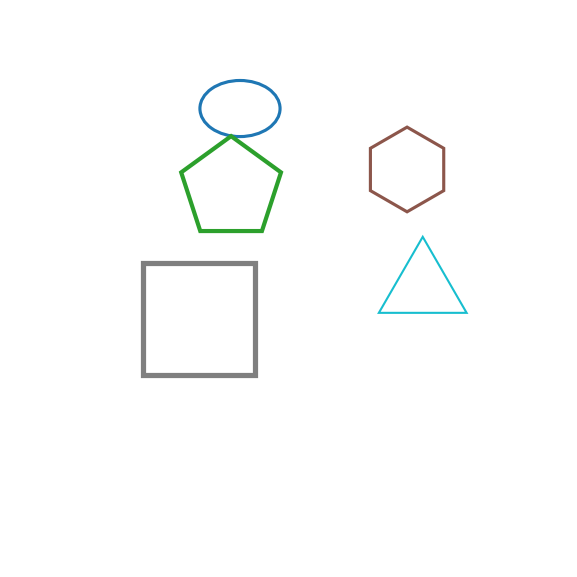[{"shape": "oval", "thickness": 1.5, "radius": 0.35, "center": [0.416, 0.811]}, {"shape": "pentagon", "thickness": 2, "radius": 0.45, "center": [0.4, 0.673]}, {"shape": "hexagon", "thickness": 1.5, "radius": 0.37, "center": [0.705, 0.706]}, {"shape": "square", "thickness": 2.5, "radius": 0.49, "center": [0.344, 0.447]}, {"shape": "triangle", "thickness": 1, "radius": 0.44, "center": [0.732, 0.501]}]